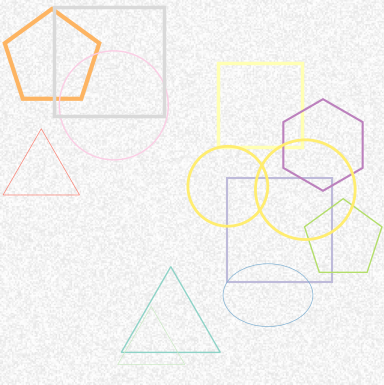[{"shape": "triangle", "thickness": 1, "radius": 0.74, "center": [0.444, 0.159]}, {"shape": "square", "thickness": 2.5, "radius": 0.55, "center": [0.674, 0.728]}, {"shape": "square", "thickness": 1.5, "radius": 0.68, "center": [0.726, 0.403]}, {"shape": "triangle", "thickness": 0.5, "radius": 0.57, "center": [0.107, 0.551]}, {"shape": "oval", "thickness": 0.5, "radius": 0.58, "center": [0.696, 0.233]}, {"shape": "pentagon", "thickness": 3, "radius": 0.65, "center": [0.135, 0.848]}, {"shape": "pentagon", "thickness": 1, "radius": 0.53, "center": [0.891, 0.378]}, {"shape": "circle", "thickness": 1, "radius": 0.71, "center": [0.296, 0.726]}, {"shape": "square", "thickness": 2.5, "radius": 0.71, "center": [0.284, 0.84]}, {"shape": "hexagon", "thickness": 1.5, "radius": 0.59, "center": [0.839, 0.623]}, {"shape": "triangle", "thickness": 0.5, "radius": 0.5, "center": [0.393, 0.103]}, {"shape": "circle", "thickness": 2, "radius": 0.52, "center": [0.592, 0.516]}, {"shape": "circle", "thickness": 2, "radius": 0.65, "center": [0.793, 0.507]}]